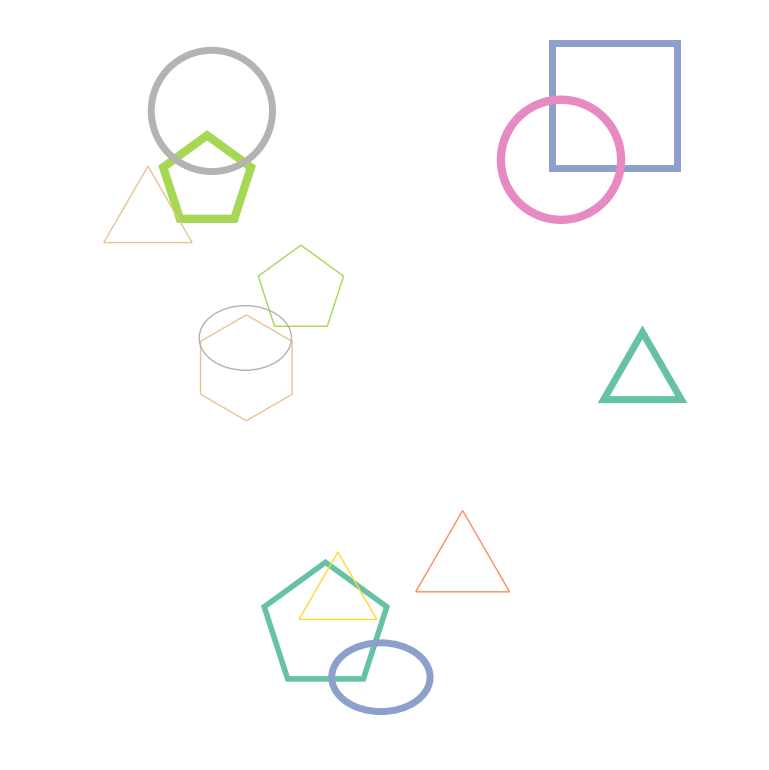[{"shape": "pentagon", "thickness": 2, "radius": 0.42, "center": [0.423, 0.186]}, {"shape": "triangle", "thickness": 2.5, "radius": 0.29, "center": [0.834, 0.51]}, {"shape": "triangle", "thickness": 0.5, "radius": 0.35, "center": [0.601, 0.267]}, {"shape": "oval", "thickness": 2.5, "radius": 0.32, "center": [0.495, 0.12]}, {"shape": "square", "thickness": 2.5, "radius": 0.41, "center": [0.798, 0.863]}, {"shape": "circle", "thickness": 3, "radius": 0.39, "center": [0.729, 0.793]}, {"shape": "pentagon", "thickness": 3, "radius": 0.3, "center": [0.269, 0.764]}, {"shape": "pentagon", "thickness": 0.5, "radius": 0.29, "center": [0.391, 0.623]}, {"shape": "triangle", "thickness": 0.5, "radius": 0.29, "center": [0.439, 0.225]}, {"shape": "triangle", "thickness": 0.5, "radius": 0.33, "center": [0.192, 0.718]}, {"shape": "hexagon", "thickness": 0.5, "radius": 0.34, "center": [0.32, 0.522]}, {"shape": "oval", "thickness": 0.5, "radius": 0.3, "center": [0.319, 0.561]}, {"shape": "circle", "thickness": 2.5, "radius": 0.39, "center": [0.275, 0.856]}]